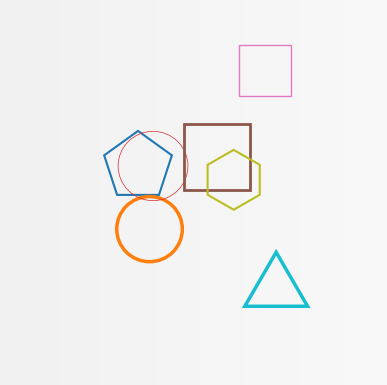[{"shape": "pentagon", "thickness": 1.5, "radius": 0.46, "center": [0.356, 0.568]}, {"shape": "circle", "thickness": 2.5, "radius": 0.42, "center": [0.386, 0.405]}, {"shape": "circle", "thickness": 0.5, "radius": 0.45, "center": [0.395, 0.569]}, {"shape": "square", "thickness": 2, "radius": 0.43, "center": [0.561, 0.593]}, {"shape": "square", "thickness": 1, "radius": 0.33, "center": [0.684, 0.816]}, {"shape": "hexagon", "thickness": 1.5, "radius": 0.39, "center": [0.603, 0.533]}, {"shape": "triangle", "thickness": 2.5, "radius": 0.47, "center": [0.713, 0.251]}]